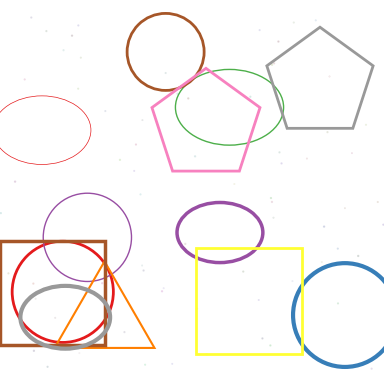[{"shape": "circle", "thickness": 2, "radius": 0.66, "center": [0.163, 0.242]}, {"shape": "oval", "thickness": 0.5, "radius": 0.64, "center": [0.109, 0.662]}, {"shape": "circle", "thickness": 3, "radius": 0.67, "center": [0.896, 0.182]}, {"shape": "oval", "thickness": 1, "radius": 0.7, "center": [0.596, 0.721]}, {"shape": "oval", "thickness": 2.5, "radius": 0.56, "center": [0.571, 0.396]}, {"shape": "circle", "thickness": 1, "radius": 0.57, "center": [0.227, 0.384]}, {"shape": "triangle", "thickness": 1.5, "radius": 0.75, "center": [0.271, 0.171]}, {"shape": "square", "thickness": 2, "radius": 0.69, "center": [0.646, 0.218]}, {"shape": "circle", "thickness": 2, "radius": 0.5, "center": [0.43, 0.865]}, {"shape": "square", "thickness": 2.5, "radius": 0.68, "center": [0.136, 0.239]}, {"shape": "pentagon", "thickness": 2, "radius": 0.74, "center": [0.535, 0.675]}, {"shape": "pentagon", "thickness": 2, "radius": 0.73, "center": [0.831, 0.784]}, {"shape": "oval", "thickness": 3, "radius": 0.58, "center": [0.169, 0.176]}]